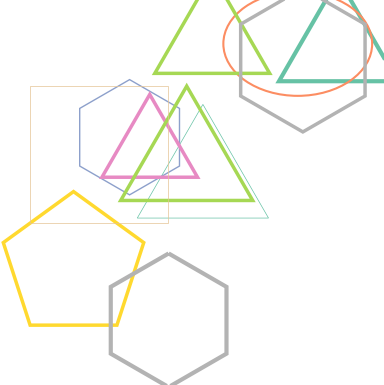[{"shape": "triangle", "thickness": 3, "radius": 0.89, "center": [0.879, 0.878]}, {"shape": "triangle", "thickness": 0.5, "radius": 0.98, "center": [0.527, 0.532]}, {"shape": "oval", "thickness": 1.5, "radius": 0.97, "center": [0.773, 0.886]}, {"shape": "hexagon", "thickness": 1, "radius": 0.75, "center": [0.337, 0.644]}, {"shape": "triangle", "thickness": 2.5, "radius": 0.72, "center": [0.389, 0.611]}, {"shape": "triangle", "thickness": 2.5, "radius": 0.99, "center": [0.485, 0.578]}, {"shape": "triangle", "thickness": 2.5, "radius": 0.86, "center": [0.551, 0.896]}, {"shape": "pentagon", "thickness": 2.5, "radius": 0.96, "center": [0.191, 0.311]}, {"shape": "square", "thickness": 0.5, "radius": 0.89, "center": [0.257, 0.599]}, {"shape": "hexagon", "thickness": 3, "radius": 0.87, "center": [0.438, 0.168]}, {"shape": "hexagon", "thickness": 2.5, "radius": 0.93, "center": [0.787, 0.844]}]